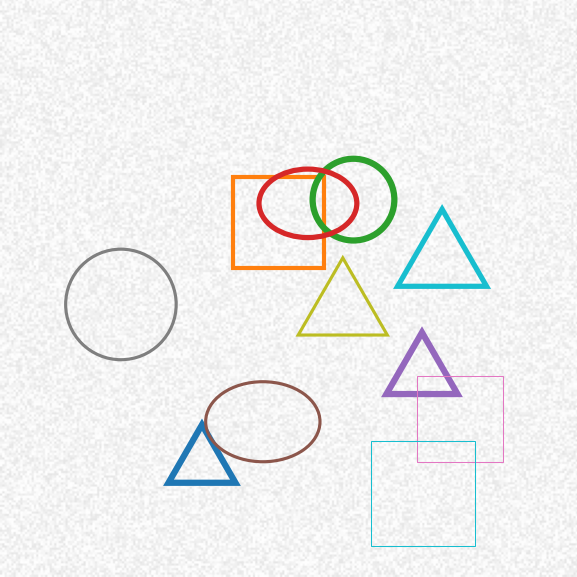[{"shape": "triangle", "thickness": 3, "radius": 0.33, "center": [0.35, 0.197]}, {"shape": "square", "thickness": 2, "radius": 0.39, "center": [0.482, 0.614]}, {"shape": "circle", "thickness": 3, "radius": 0.35, "center": [0.612, 0.653]}, {"shape": "oval", "thickness": 2.5, "radius": 0.42, "center": [0.533, 0.647]}, {"shape": "triangle", "thickness": 3, "radius": 0.36, "center": [0.731, 0.352]}, {"shape": "oval", "thickness": 1.5, "radius": 0.49, "center": [0.455, 0.269]}, {"shape": "square", "thickness": 0.5, "radius": 0.37, "center": [0.797, 0.274]}, {"shape": "circle", "thickness": 1.5, "radius": 0.48, "center": [0.209, 0.472]}, {"shape": "triangle", "thickness": 1.5, "radius": 0.45, "center": [0.594, 0.464]}, {"shape": "square", "thickness": 0.5, "radius": 0.45, "center": [0.733, 0.145]}, {"shape": "triangle", "thickness": 2.5, "radius": 0.44, "center": [0.766, 0.548]}]